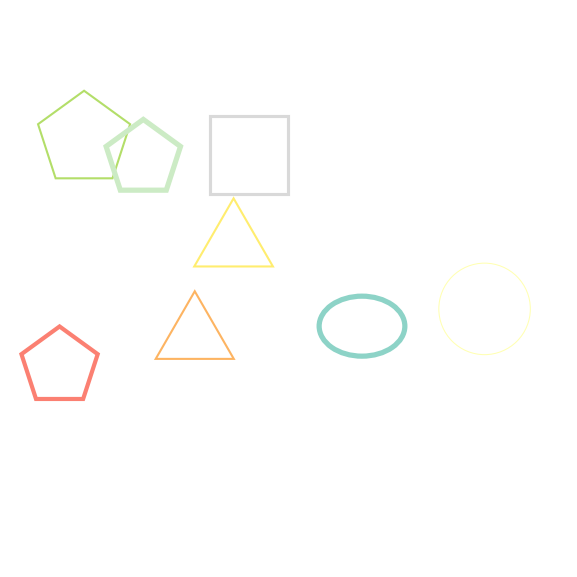[{"shape": "oval", "thickness": 2.5, "radius": 0.37, "center": [0.627, 0.434]}, {"shape": "circle", "thickness": 0.5, "radius": 0.4, "center": [0.839, 0.464]}, {"shape": "pentagon", "thickness": 2, "radius": 0.35, "center": [0.103, 0.364]}, {"shape": "triangle", "thickness": 1, "radius": 0.39, "center": [0.337, 0.417]}, {"shape": "pentagon", "thickness": 1, "radius": 0.42, "center": [0.146, 0.758]}, {"shape": "square", "thickness": 1.5, "radius": 0.34, "center": [0.431, 0.73]}, {"shape": "pentagon", "thickness": 2.5, "radius": 0.34, "center": [0.248, 0.725]}, {"shape": "triangle", "thickness": 1, "radius": 0.39, "center": [0.404, 0.577]}]